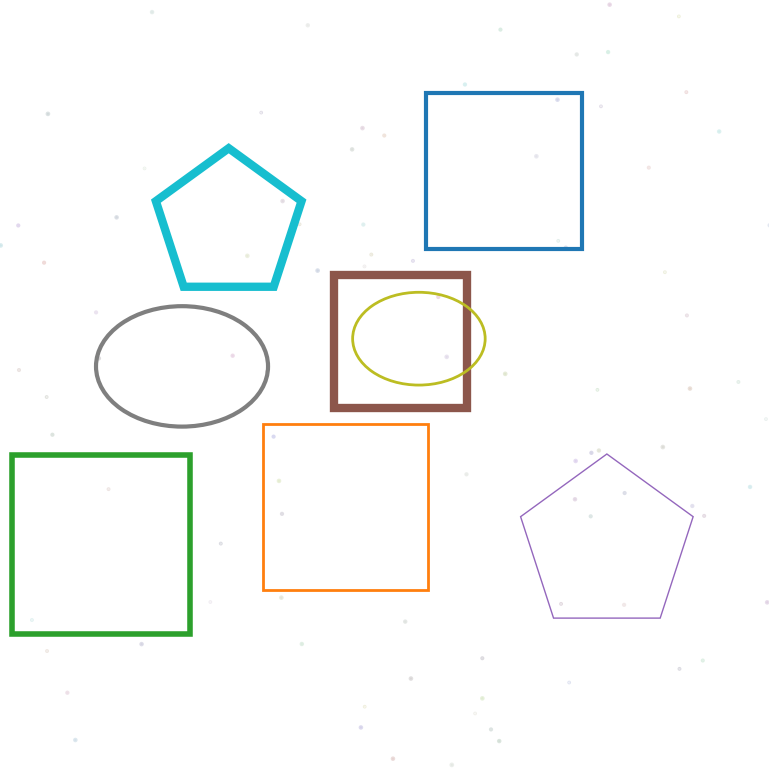[{"shape": "square", "thickness": 1.5, "radius": 0.51, "center": [0.655, 0.778]}, {"shape": "square", "thickness": 1, "radius": 0.54, "center": [0.449, 0.342]}, {"shape": "square", "thickness": 2, "radius": 0.58, "center": [0.131, 0.293]}, {"shape": "pentagon", "thickness": 0.5, "radius": 0.59, "center": [0.788, 0.293]}, {"shape": "square", "thickness": 3, "radius": 0.43, "center": [0.52, 0.557]}, {"shape": "oval", "thickness": 1.5, "radius": 0.56, "center": [0.236, 0.524]}, {"shape": "oval", "thickness": 1, "radius": 0.43, "center": [0.544, 0.56]}, {"shape": "pentagon", "thickness": 3, "radius": 0.5, "center": [0.297, 0.708]}]